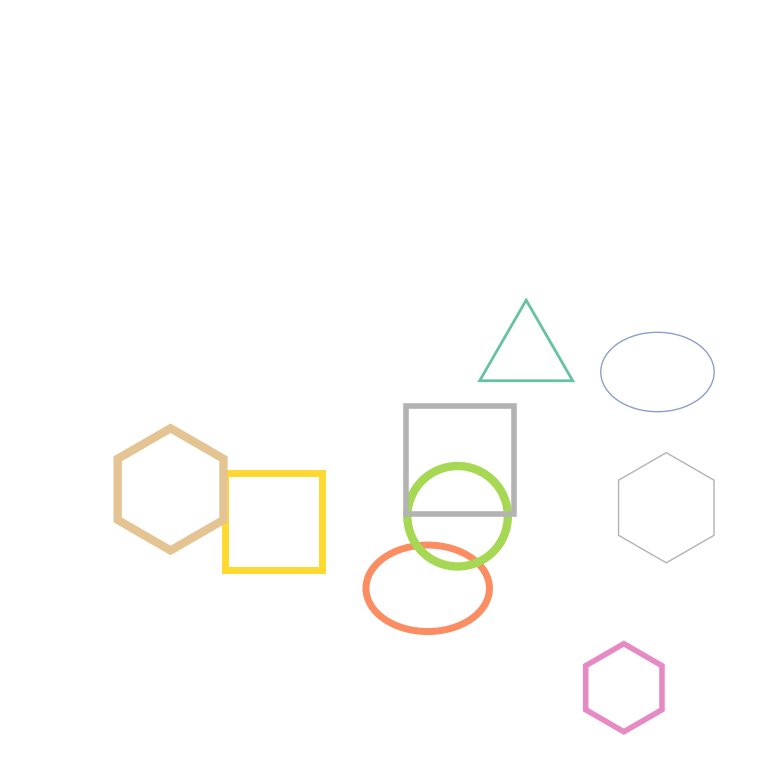[{"shape": "triangle", "thickness": 1, "radius": 0.35, "center": [0.683, 0.54]}, {"shape": "oval", "thickness": 2.5, "radius": 0.4, "center": [0.555, 0.236]}, {"shape": "oval", "thickness": 0.5, "radius": 0.37, "center": [0.854, 0.517]}, {"shape": "hexagon", "thickness": 2, "radius": 0.29, "center": [0.81, 0.107]}, {"shape": "circle", "thickness": 3, "radius": 0.33, "center": [0.594, 0.33]}, {"shape": "square", "thickness": 2.5, "radius": 0.31, "center": [0.355, 0.323]}, {"shape": "hexagon", "thickness": 3, "radius": 0.4, "center": [0.222, 0.364]}, {"shape": "hexagon", "thickness": 0.5, "radius": 0.36, "center": [0.865, 0.341]}, {"shape": "square", "thickness": 2, "radius": 0.35, "center": [0.597, 0.403]}]